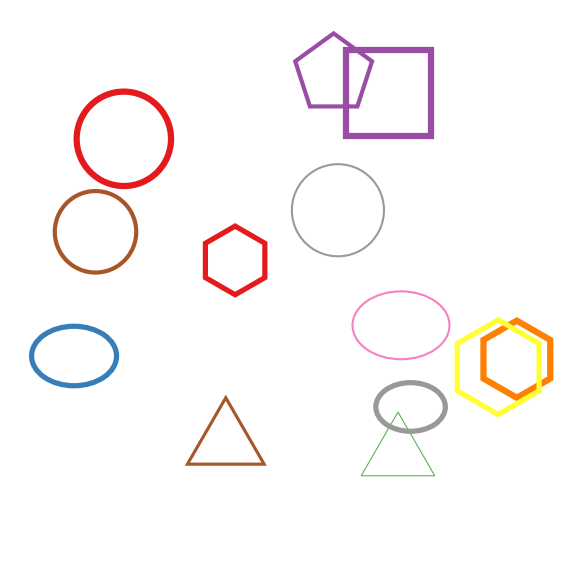[{"shape": "circle", "thickness": 3, "radius": 0.41, "center": [0.214, 0.759]}, {"shape": "hexagon", "thickness": 2.5, "radius": 0.3, "center": [0.407, 0.548]}, {"shape": "oval", "thickness": 2.5, "radius": 0.37, "center": [0.128, 0.383]}, {"shape": "triangle", "thickness": 0.5, "radius": 0.37, "center": [0.689, 0.212]}, {"shape": "pentagon", "thickness": 2, "radius": 0.35, "center": [0.578, 0.871]}, {"shape": "square", "thickness": 3, "radius": 0.37, "center": [0.672, 0.838]}, {"shape": "hexagon", "thickness": 3, "radius": 0.33, "center": [0.895, 0.377]}, {"shape": "hexagon", "thickness": 2.5, "radius": 0.41, "center": [0.863, 0.363]}, {"shape": "triangle", "thickness": 1.5, "radius": 0.38, "center": [0.391, 0.234]}, {"shape": "circle", "thickness": 2, "radius": 0.35, "center": [0.165, 0.598]}, {"shape": "oval", "thickness": 1, "radius": 0.42, "center": [0.694, 0.436]}, {"shape": "oval", "thickness": 2.5, "radius": 0.3, "center": [0.711, 0.294]}, {"shape": "circle", "thickness": 1, "radius": 0.4, "center": [0.585, 0.635]}]